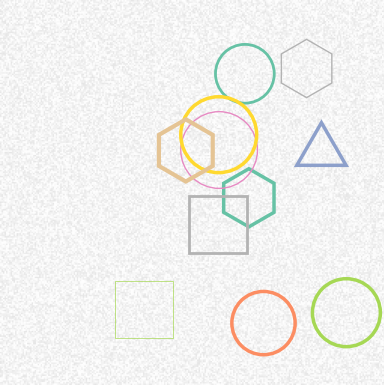[{"shape": "hexagon", "thickness": 2.5, "radius": 0.38, "center": [0.646, 0.486]}, {"shape": "circle", "thickness": 2, "radius": 0.38, "center": [0.636, 0.808]}, {"shape": "circle", "thickness": 2.5, "radius": 0.41, "center": [0.684, 0.161]}, {"shape": "triangle", "thickness": 2.5, "radius": 0.37, "center": [0.835, 0.608]}, {"shape": "circle", "thickness": 1, "radius": 0.5, "center": [0.569, 0.61]}, {"shape": "circle", "thickness": 2.5, "radius": 0.44, "center": [0.9, 0.188]}, {"shape": "square", "thickness": 0.5, "radius": 0.37, "center": [0.374, 0.196]}, {"shape": "circle", "thickness": 2.5, "radius": 0.49, "center": [0.568, 0.65]}, {"shape": "hexagon", "thickness": 3, "radius": 0.4, "center": [0.483, 0.609]}, {"shape": "square", "thickness": 2, "radius": 0.38, "center": [0.566, 0.417]}, {"shape": "hexagon", "thickness": 1, "radius": 0.38, "center": [0.796, 0.822]}]